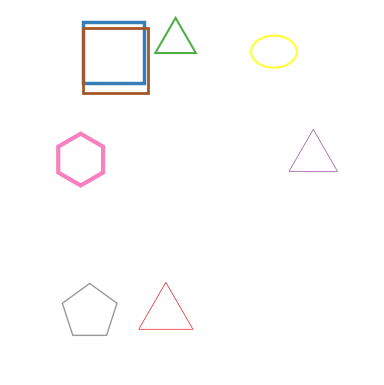[{"shape": "triangle", "thickness": 0.5, "radius": 0.41, "center": [0.431, 0.185]}, {"shape": "square", "thickness": 2.5, "radius": 0.39, "center": [0.295, 0.863]}, {"shape": "triangle", "thickness": 1.5, "radius": 0.3, "center": [0.456, 0.893]}, {"shape": "triangle", "thickness": 0.5, "radius": 0.36, "center": [0.814, 0.591]}, {"shape": "oval", "thickness": 1.5, "radius": 0.3, "center": [0.711, 0.866]}, {"shape": "square", "thickness": 2, "radius": 0.42, "center": [0.3, 0.843]}, {"shape": "hexagon", "thickness": 3, "radius": 0.34, "center": [0.209, 0.585]}, {"shape": "pentagon", "thickness": 1, "radius": 0.37, "center": [0.233, 0.189]}]